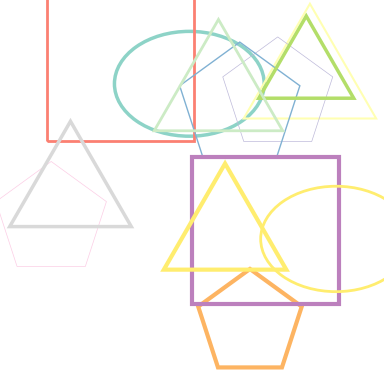[{"shape": "oval", "thickness": 2.5, "radius": 0.97, "center": [0.492, 0.782]}, {"shape": "triangle", "thickness": 1.5, "radius": 0.99, "center": [0.805, 0.792]}, {"shape": "pentagon", "thickness": 0.5, "radius": 0.75, "center": [0.721, 0.754]}, {"shape": "square", "thickness": 2, "radius": 0.96, "center": [0.314, 0.826]}, {"shape": "pentagon", "thickness": 1, "radius": 0.82, "center": [0.623, 0.727]}, {"shape": "pentagon", "thickness": 3, "radius": 0.71, "center": [0.649, 0.16]}, {"shape": "triangle", "thickness": 2.5, "radius": 0.71, "center": [0.796, 0.816]}, {"shape": "pentagon", "thickness": 0.5, "radius": 0.75, "center": [0.133, 0.43]}, {"shape": "triangle", "thickness": 2.5, "radius": 0.91, "center": [0.183, 0.503]}, {"shape": "square", "thickness": 3, "radius": 0.95, "center": [0.69, 0.402]}, {"shape": "triangle", "thickness": 2, "radius": 0.96, "center": [0.567, 0.757]}, {"shape": "triangle", "thickness": 3, "radius": 0.92, "center": [0.585, 0.391]}, {"shape": "oval", "thickness": 2, "radius": 0.98, "center": [0.873, 0.379]}]